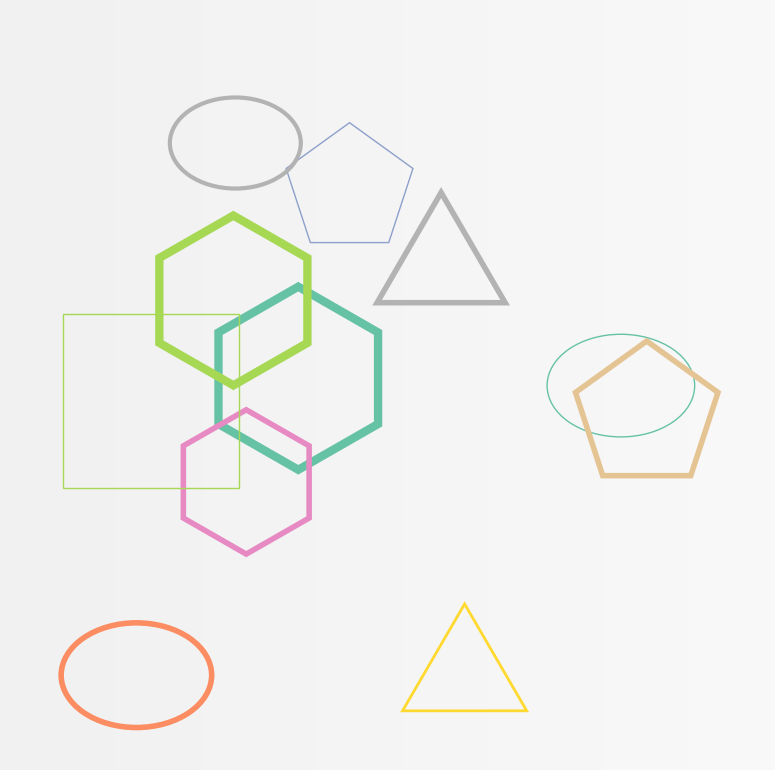[{"shape": "oval", "thickness": 0.5, "radius": 0.48, "center": [0.801, 0.499]}, {"shape": "hexagon", "thickness": 3, "radius": 0.59, "center": [0.385, 0.509]}, {"shape": "oval", "thickness": 2, "radius": 0.49, "center": [0.176, 0.123]}, {"shape": "pentagon", "thickness": 0.5, "radius": 0.43, "center": [0.451, 0.755]}, {"shape": "hexagon", "thickness": 2, "radius": 0.47, "center": [0.318, 0.374]}, {"shape": "square", "thickness": 0.5, "radius": 0.57, "center": [0.195, 0.479]}, {"shape": "hexagon", "thickness": 3, "radius": 0.55, "center": [0.301, 0.61]}, {"shape": "triangle", "thickness": 1, "radius": 0.46, "center": [0.6, 0.123]}, {"shape": "pentagon", "thickness": 2, "radius": 0.48, "center": [0.835, 0.46]}, {"shape": "oval", "thickness": 1.5, "radius": 0.42, "center": [0.304, 0.814]}, {"shape": "triangle", "thickness": 2, "radius": 0.48, "center": [0.569, 0.655]}]